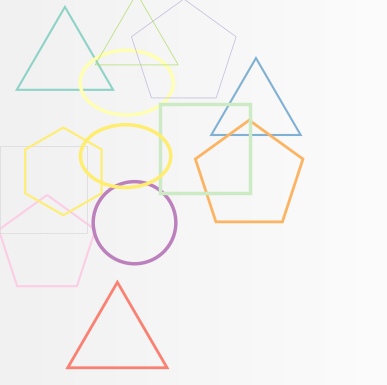[{"shape": "triangle", "thickness": 1.5, "radius": 0.72, "center": [0.168, 0.838]}, {"shape": "oval", "thickness": 2.5, "radius": 0.6, "center": [0.327, 0.785]}, {"shape": "pentagon", "thickness": 0.5, "radius": 0.71, "center": [0.474, 0.861]}, {"shape": "triangle", "thickness": 2, "radius": 0.74, "center": [0.303, 0.119]}, {"shape": "triangle", "thickness": 1.5, "radius": 0.67, "center": [0.661, 0.716]}, {"shape": "pentagon", "thickness": 2, "radius": 0.73, "center": [0.643, 0.542]}, {"shape": "triangle", "thickness": 0.5, "radius": 0.62, "center": [0.353, 0.893]}, {"shape": "pentagon", "thickness": 1.5, "radius": 0.66, "center": [0.121, 0.363]}, {"shape": "square", "thickness": 0.5, "radius": 0.56, "center": [0.113, 0.508]}, {"shape": "circle", "thickness": 2.5, "radius": 0.53, "center": [0.347, 0.422]}, {"shape": "square", "thickness": 2.5, "radius": 0.58, "center": [0.529, 0.614]}, {"shape": "oval", "thickness": 2.5, "radius": 0.58, "center": [0.324, 0.594]}, {"shape": "hexagon", "thickness": 1.5, "radius": 0.57, "center": [0.164, 0.555]}]